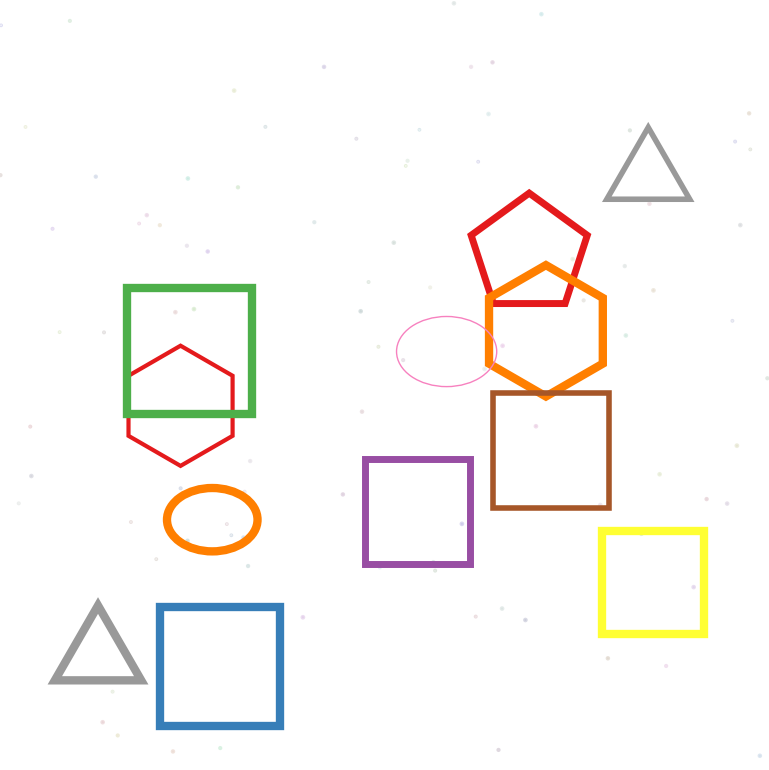[{"shape": "hexagon", "thickness": 1.5, "radius": 0.39, "center": [0.234, 0.473]}, {"shape": "pentagon", "thickness": 2.5, "radius": 0.4, "center": [0.687, 0.67]}, {"shape": "square", "thickness": 3, "radius": 0.39, "center": [0.286, 0.135]}, {"shape": "square", "thickness": 3, "radius": 0.41, "center": [0.246, 0.544]}, {"shape": "square", "thickness": 2.5, "radius": 0.34, "center": [0.542, 0.336]}, {"shape": "oval", "thickness": 3, "radius": 0.29, "center": [0.276, 0.325]}, {"shape": "hexagon", "thickness": 3, "radius": 0.43, "center": [0.709, 0.57]}, {"shape": "square", "thickness": 3, "radius": 0.33, "center": [0.848, 0.244]}, {"shape": "square", "thickness": 2, "radius": 0.37, "center": [0.716, 0.415]}, {"shape": "oval", "thickness": 0.5, "radius": 0.33, "center": [0.58, 0.543]}, {"shape": "triangle", "thickness": 3, "radius": 0.32, "center": [0.127, 0.149]}, {"shape": "triangle", "thickness": 2, "radius": 0.31, "center": [0.842, 0.772]}]